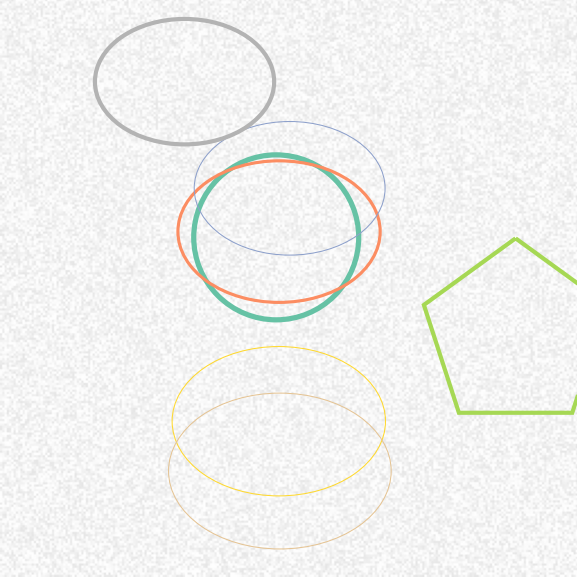[{"shape": "circle", "thickness": 2.5, "radius": 0.71, "center": [0.478, 0.588]}, {"shape": "oval", "thickness": 1.5, "radius": 0.88, "center": [0.483, 0.598]}, {"shape": "oval", "thickness": 0.5, "radius": 0.83, "center": [0.502, 0.673]}, {"shape": "pentagon", "thickness": 2, "radius": 0.83, "center": [0.893, 0.419]}, {"shape": "oval", "thickness": 0.5, "radius": 0.92, "center": [0.483, 0.27]}, {"shape": "oval", "thickness": 0.5, "radius": 0.96, "center": [0.485, 0.183]}, {"shape": "oval", "thickness": 2, "radius": 0.78, "center": [0.32, 0.858]}]